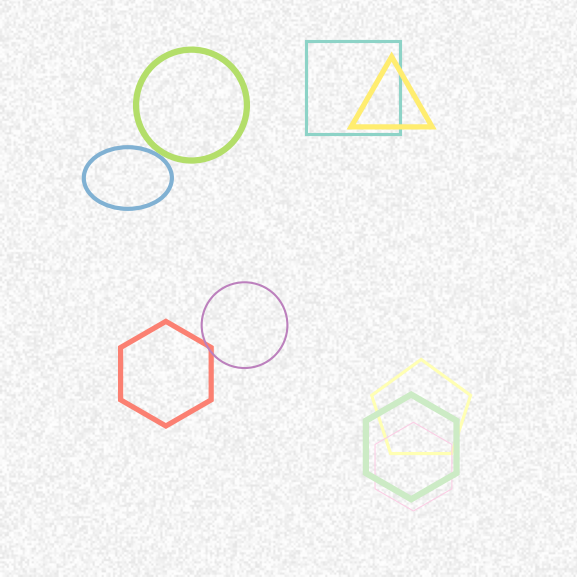[{"shape": "square", "thickness": 1.5, "radius": 0.4, "center": [0.612, 0.848]}, {"shape": "pentagon", "thickness": 1.5, "radius": 0.45, "center": [0.729, 0.287]}, {"shape": "hexagon", "thickness": 2.5, "radius": 0.45, "center": [0.287, 0.352]}, {"shape": "oval", "thickness": 2, "radius": 0.38, "center": [0.221, 0.691]}, {"shape": "circle", "thickness": 3, "radius": 0.48, "center": [0.332, 0.817]}, {"shape": "hexagon", "thickness": 0.5, "radius": 0.38, "center": [0.716, 0.191]}, {"shape": "circle", "thickness": 1, "radius": 0.37, "center": [0.423, 0.436]}, {"shape": "hexagon", "thickness": 3, "radius": 0.45, "center": [0.712, 0.225]}, {"shape": "triangle", "thickness": 2.5, "radius": 0.41, "center": [0.678, 0.82]}]